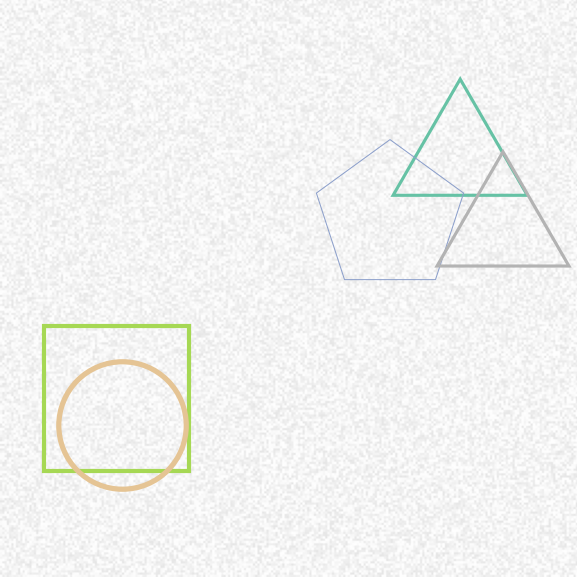[{"shape": "triangle", "thickness": 1.5, "radius": 0.67, "center": [0.797, 0.728]}, {"shape": "pentagon", "thickness": 0.5, "radius": 0.67, "center": [0.675, 0.623]}, {"shape": "square", "thickness": 2, "radius": 0.63, "center": [0.201, 0.309]}, {"shape": "circle", "thickness": 2.5, "radius": 0.55, "center": [0.212, 0.262]}, {"shape": "triangle", "thickness": 1.5, "radius": 0.66, "center": [0.871, 0.604]}]